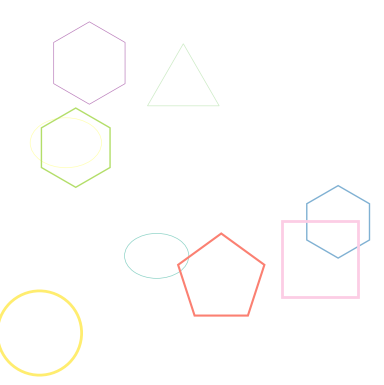[{"shape": "oval", "thickness": 0.5, "radius": 0.42, "center": [0.407, 0.335]}, {"shape": "oval", "thickness": 0.5, "radius": 0.46, "center": [0.171, 0.629]}, {"shape": "pentagon", "thickness": 1.5, "radius": 0.59, "center": [0.575, 0.276]}, {"shape": "hexagon", "thickness": 1, "radius": 0.47, "center": [0.878, 0.424]}, {"shape": "hexagon", "thickness": 1, "radius": 0.51, "center": [0.197, 0.616]}, {"shape": "square", "thickness": 2, "radius": 0.49, "center": [0.831, 0.327]}, {"shape": "hexagon", "thickness": 0.5, "radius": 0.54, "center": [0.232, 0.836]}, {"shape": "triangle", "thickness": 0.5, "radius": 0.54, "center": [0.476, 0.779]}, {"shape": "circle", "thickness": 2, "radius": 0.55, "center": [0.103, 0.135]}]